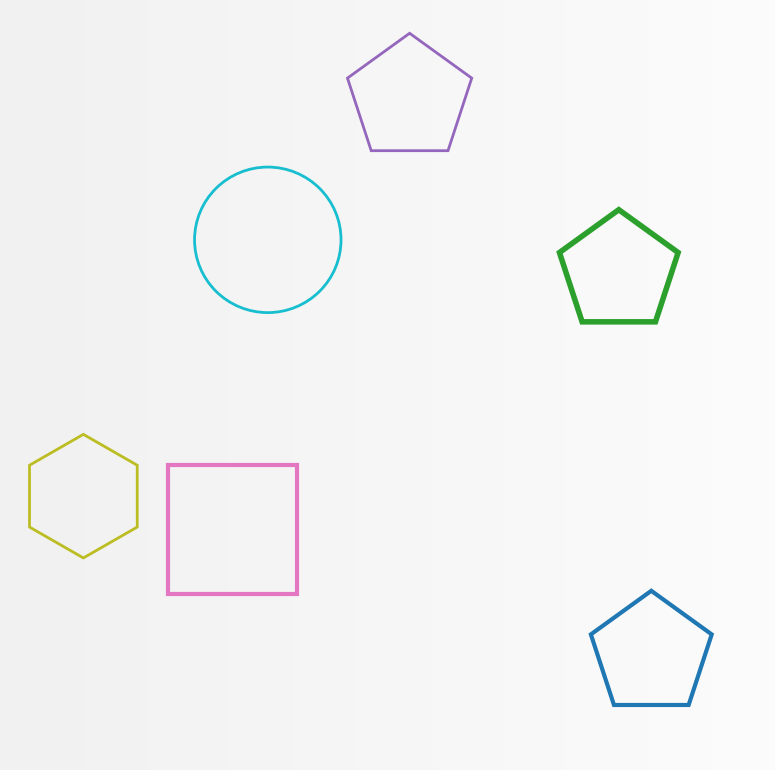[{"shape": "pentagon", "thickness": 1.5, "radius": 0.41, "center": [0.84, 0.151]}, {"shape": "pentagon", "thickness": 2, "radius": 0.4, "center": [0.798, 0.647]}, {"shape": "pentagon", "thickness": 1, "radius": 0.42, "center": [0.529, 0.872]}, {"shape": "square", "thickness": 1.5, "radius": 0.42, "center": [0.3, 0.312]}, {"shape": "hexagon", "thickness": 1, "radius": 0.4, "center": [0.108, 0.356]}, {"shape": "circle", "thickness": 1, "radius": 0.47, "center": [0.346, 0.689]}]